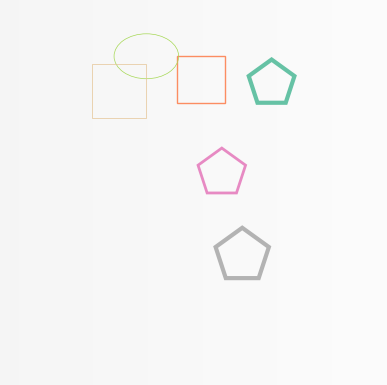[{"shape": "pentagon", "thickness": 3, "radius": 0.31, "center": [0.701, 0.783]}, {"shape": "square", "thickness": 1, "radius": 0.31, "center": [0.518, 0.794]}, {"shape": "pentagon", "thickness": 2, "radius": 0.32, "center": [0.572, 0.551]}, {"shape": "oval", "thickness": 0.5, "radius": 0.42, "center": [0.378, 0.854]}, {"shape": "square", "thickness": 0.5, "radius": 0.35, "center": [0.307, 0.764]}, {"shape": "pentagon", "thickness": 3, "radius": 0.36, "center": [0.625, 0.336]}]